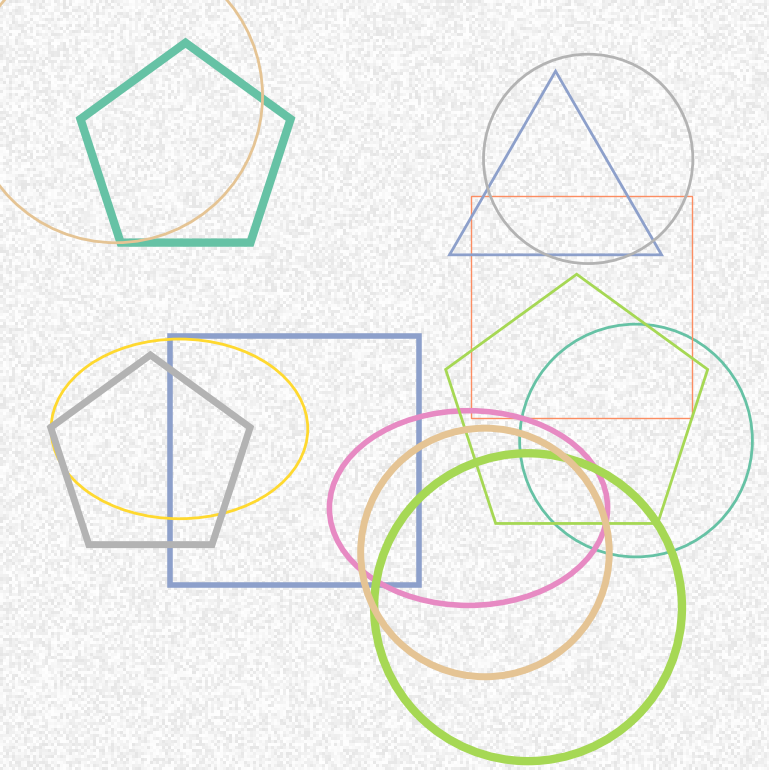[{"shape": "circle", "thickness": 1, "radius": 0.76, "center": [0.826, 0.428]}, {"shape": "pentagon", "thickness": 3, "radius": 0.72, "center": [0.241, 0.801]}, {"shape": "square", "thickness": 0.5, "radius": 0.72, "center": [0.755, 0.601]}, {"shape": "triangle", "thickness": 1, "radius": 0.79, "center": [0.722, 0.749]}, {"shape": "square", "thickness": 2, "radius": 0.81, "center": [0.383, 0.402]}, {"shape": "oval", "thickness": 2, "radius": 0.9, "center": [0.608, 0.34]}, {"shape": "circle", "thickness": 3, "radius": 1.0, "center": [0.686, 0.211]}, {"shape": "pentagon", "thickness": 1, "radius": 0.89, "center": [0.749, 0.465]}, {"shape": "oval", "thickness": 1, "radius": 0.83, "center": [0.233, 0.443]}, {"shape": "circle", "thickness": 2.5, "radius": 0.81, "center": [0.63, 0.283]}, {"shape": "circle", "thickness": 1, "radius": 0.95, "center": [0.15, 0.876]}, {"shape": "circle", "thickness": 1, "radius": 0.68, "center": [0.764, 0.794]}, {"shape": "pentagon", "thickness": 2.5, "radius": 0.68, "center": [0.195, 0.403]}]